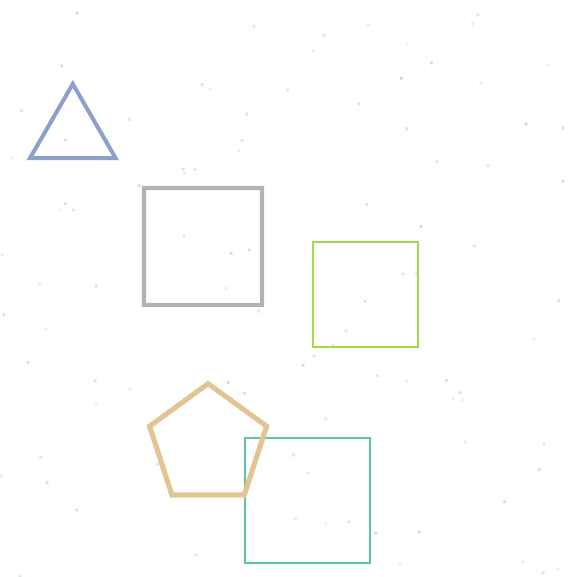[{"shape": "square", "thickness": 1, "radius": 0.54, "center": [0.532, 0.132]}, {"shape": "triangle", "thickness": 2, "radius": 0.43, "center": [0.126, 0.768]}, {"shape": "square", "thickness": 1, "radius": 0.46, "center": [0.633, 0.489]}, {"shape": "pentagon", "thickness": 2.5, "radius": 0.53, "center": [0.36, 0.228]}, {"shape": "square", "thickness": 2, "radius": 0.51, "center": [0.352, 0.572]}]